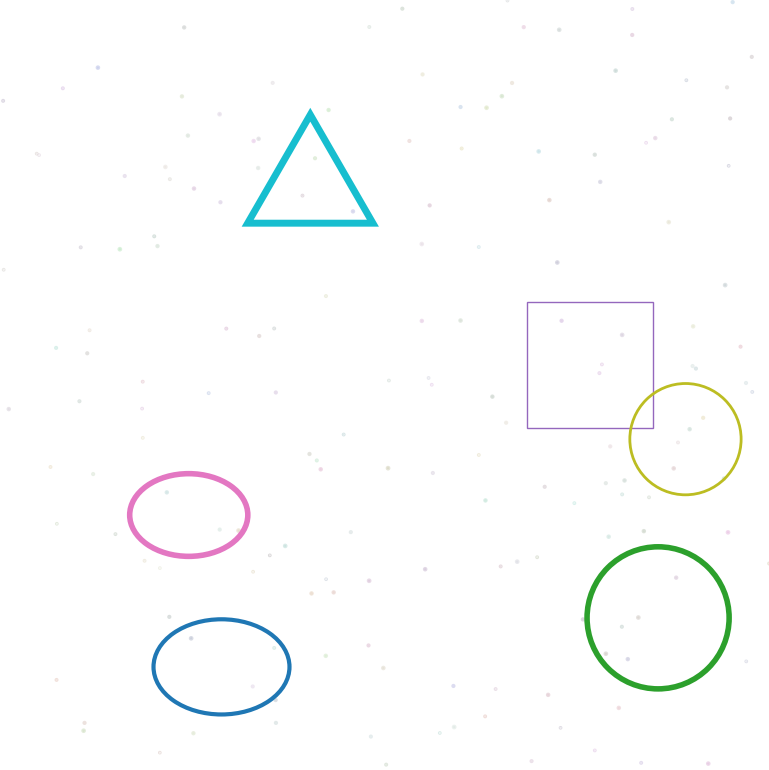[{"shape": "oval", "thickness": 1.5, "radius": 0.44, "center": [0.288, 0.134]}, {"shape": "circle", "thickness": 2, "radius": 0.46, "center": [0.855, 0.198]}, {"shape": "square", "thickness": 0.5, "radius": 0.41, "center": [0.767, 0.526]}, {"shape": "oval", "thickness": 2, "radius": 0.38, "center": [0.245, 0.331]}, {"shape": "circle", "thickness": 1, "radius": 0.36, "center": [0.89, 0.43]}, {"shape": "triangle", "thickness": 2.5, "radius": 0.47, "center": [0.403, 0.757]}]